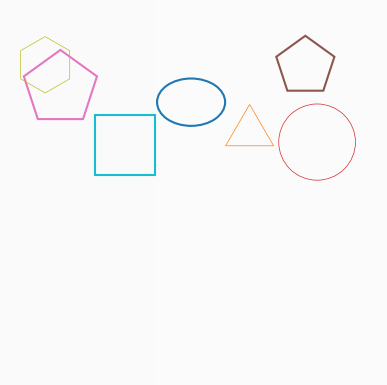[{"shape": "oval", "thickness": 1.5, "radius": 0.44, "center": [0.493, 0.735]}, {"shape": "triangle", "thickness": 0.5, "radius": 0.36, "center": [0.644, 0.657]}, {"shape": "circle", "thickness": 0.5, "radius": 0.49, "center": [0.818, 0.631]}, {"shape": "pentagon", "thickness": 1.5, "radius": 0.39, "center": [0.788, 0.828]}, {"shape": "pentagon", "thickness": 1.5, "radius": 0.5, "center": [0.156, 0.771]}, {"shape": "hexagon", "thickness": 0.5, "radius": 0.37, "center": [0.117, 0.832]}, {"shape": "square", "thickness": 1.5, "radius": 0.39, "center": [0.323, 0.623]}]